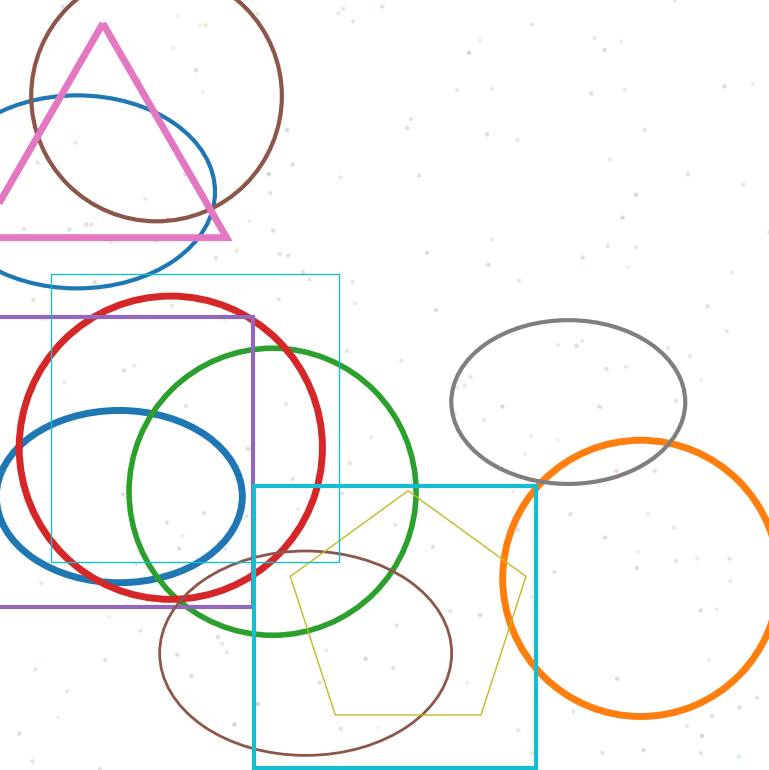[{"shape": "oval", "thickness": 2.5, "radius": 0.8, "center": [0.155, 0.355]}, {"shape": "oval", "thickness": 1.5, "radius": 0.9, "center": [0.1, 0.751]}, {"shape": "circle", "thickness": 2.5, "radius": 0.9, "center": [0.832, 0.249]}, {"shape": "circle", "thickness": 2, "radius": 0.93, "center": [0.354, 0.361]}, {"shape": "circle", "thickness": 2.5, "radius": 0.98, "center": [0.222, 0.419]}, {"shape": "square", "thickness": 1.5, "radius": 0.94, "center": [0.14, 0.4]}, {"shape": "circle", "thickness": 1.5, "radius": 0.81, "center": [0.203, 0.875]}, {"shape": "oval", "thickness": 1, "radius": 0.95, "center": [0.397, 0.152]}, {"shape": "triangle", "thickness": 2.5, "radius": 0.93, "center": [0.134, 0.784]}, {"shape": "oval", "thickness": 1.5, "radius": 0.76, "center": [0.738, 0.478]}, {"shape": "pentagon", "thickness": 0.5, "radius": 0.8, "center": [0.53, 0.202]}, {"shape": "square", "thickness": 1.5, "radius": 0.91, "center": [0.513, 0.186]}, {"shape": "square", "thickness": 0.5, "radius": 0.93, "center": [0.253, 0.457]}]